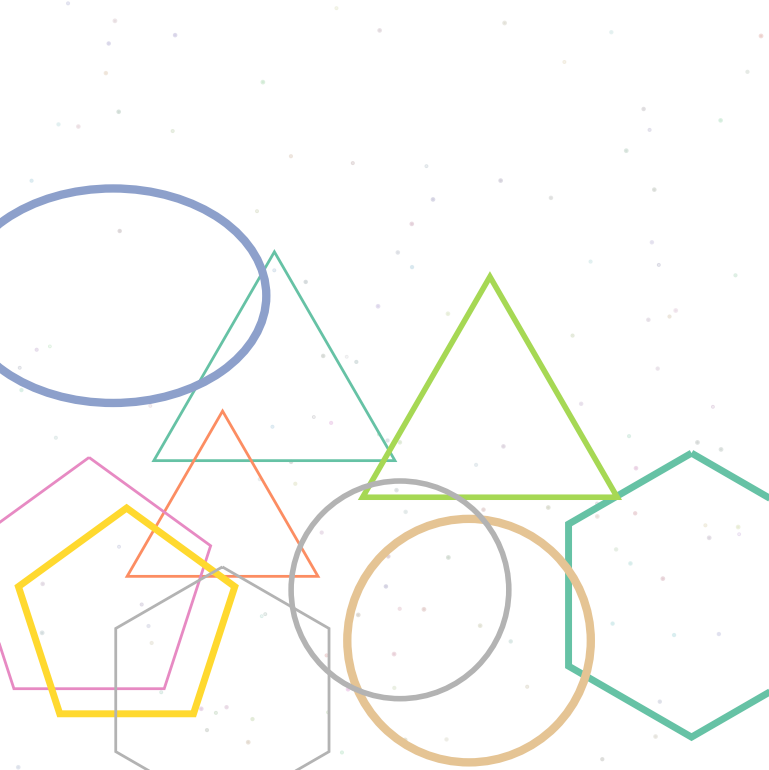[{"shape": "triangle", "thickness": 1, "radius": 0.9, "center": [0.356, 0.492]}, {"shape": "hexagon", "thickness": 2.5, "radius": 0.92, "center": [0.898, 0.227]}, {"shape": "triangle", "thickness": 1, "radius": 0.72, "center": [0.289, 0.323]}, {"shape": "oval", "thickness": 3, "radius": 0.99, "center": [0.147, 0.616]}, {"shape": "pentagon", "thickness": 1, "radius": 0.83, "center": [0.116, 0.24]}, {"shape": "triangle", "thickness": 2, "radius": 0.95, "center": [0.636, 0.45]}, {"shape": "pentagon", "thickness": 2.5, "radius": 0.74, "center": [0.164, 0.192]}, {"shape": "circle", "thickness": 3, "radius": 0.79, "center": [0.609, 0.168]}, {"shape": "circle", "thickness": 2, "radius": 0.71, "center": [0.519, 0.234]}, {"shape": "hexagon", "thickness": 1, "radius": 0.8, "center": [0.289, 0.104]}]